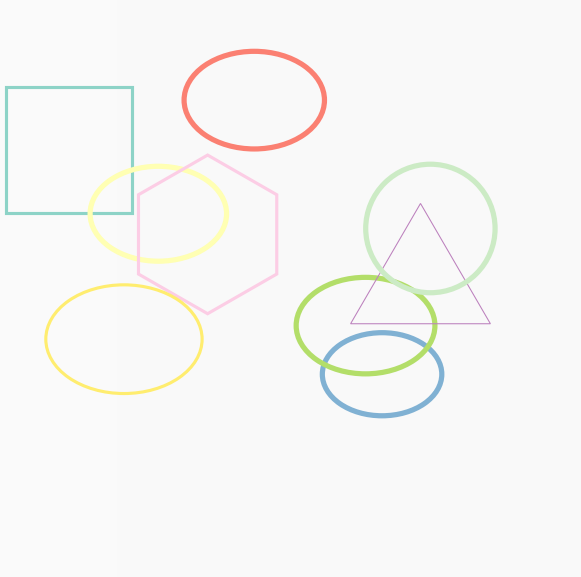[{"shape": "square", "thickness": 1.5, "radius": 0.54, "center": [0.119, 0.74]}, {"shape": "oval", "thickness": 2.5, "radius": 0.59, "center": [0.272, 0.629]}, {"shape": "oval", "thickness": 2.5, "radius": 0.6, "center": [0.437, 0.826]}, {"shape": "oval", "thickness": 2.5, "radius": 0.51, "center": [0.657, 0.351]}, {"shape": "oval", "thickness": 2.5, "radius": 0.6, "center": [0.629, 0.435]}, {"shape": "hexagon", "thickness": 1.5, "radius": 0.69, "center": [0.357, 0.593]}, {"shape": "triangle", "thickness": 0.5, "radius": 0.69, "center": [0.723, 0.508]}, {"shape": "circle", "thickness": 2.5, "radius": 0.56, "center": [0.74, 0.604]}, {"shape": "oval", "thickness": 1.5, "radius": 0.67, "center": [0.213, 0.412]}]